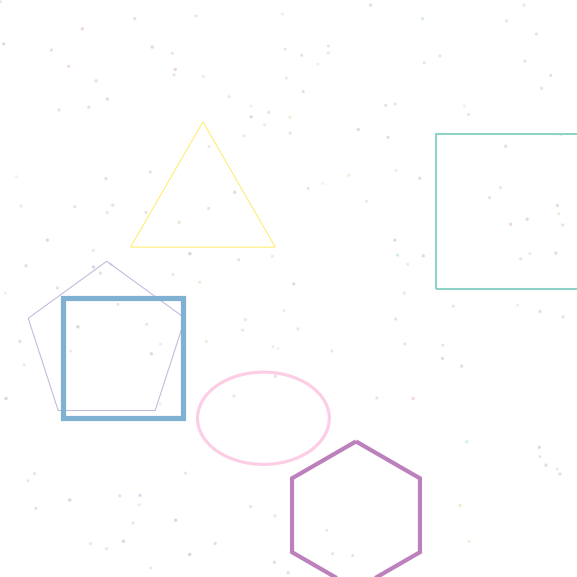[{"shape": "square", "thickness": 1, "radius": 0.67, "center": [0.889, 0.633]}, {"shape": "pentagon", "thickness": 0.5, "radius": 0.71, "center": [0.185, 0.404]}, {"shape": "square", "thickness": 2.5, "radius": 0.52, "center": [0.214, 0.378]}, {"shape": "oval", "thickness": 1.5, "radius": 0.57, "center": [0.456, 0.275]}, {"shape": "hexagon", "thickness": 2, "radius": 0.64, "center": [0.616, 0.107]}, {"shape": "triangle", "thickness": 0.5, "radius": 0.72, "center": [0.351, 0.643]}]